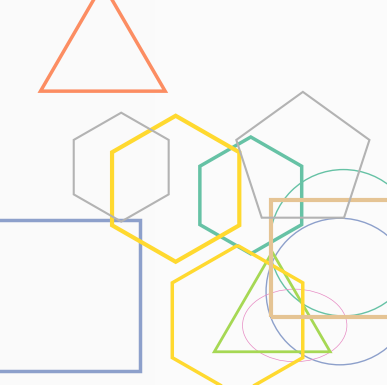[{"shape": "circle", "thickness": 1, "radius": 0.95, "center": [0.886, 0.369]}, {"shape": "hexagon", "thickness": 2.5, "radius": 0.76, "center": [0.647, 0.492]}, {"shape": "triangle", "thickness": 2.5, "radius": 0.93, "center": [0.265, 0.856]}, {"shape": "square", "thickness": 2.5, "radius": 0.98, "center": [0.166, 0.233]}, {"shape": "circle", "thickness": 1, "radius": 0.95, "center": [0.877, 0.243]}, {"shape": "oval", "thickness": 0.5, "radius": 0.67, "center": [0.761, 0.155]}, {"shape": "triangle", "thickness": 2, "radius": 0.86, "center": [0.703, 0.173]}, {"shape": "hexagon", "thickness": 3, "radius": 0.95, "center": [0.453, 0.51]}, {"shape": "hexagon", "thickness": 2.5, "radius": 0.97, "center": [0.613, 0.168]}, {"shape": "square", "thickness": 3, "radius": 0.76, "center": [0.851, 0.328]}, {"shape": "pentagon", "thickness": 1.5, "radius": 0.9, "center": [0.782, 0.581]}, {"shape": "hexagon", "thickness": 1.5, "radius": 0.71, "center": [0.313, 0.566]}]